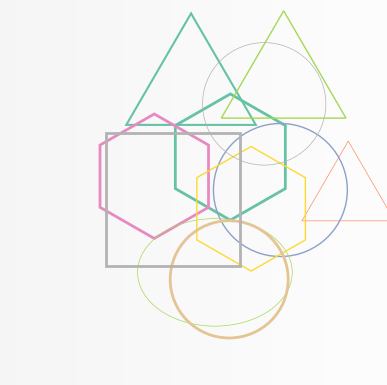[{"shape": "triangle", "thickness": 1.5, "radius": 0.97, "center": [0.493, 0.772]}, {"shape": "hexagon", "thickness": 2, "radius": 0.82, "center": [0.594, 0.592]}, {"shape": "triangle", "thickness": 0.5, "radius": 0.69, "center": [0.899, 0.495]}, {"shape": "circle", "thickness": 1, "radius": 0.86, "center": [0.724, 0.506]}, {"shape": "hexagon", "thickness": 2, "radius": 0.81, "center": [0.398, 0.542]}, {"shape": "oval", "thickness": 0.5, "radius": 1.0, "center": [0.555, 0.293]}, {"shape": "triangle", "thickness": 1, "radius": 0.93, "center": [0.732, 0.786]}, {"shape": "hexagon", "thickness": 1, "radius": 0.81, "center": [0.648, 0.458]}, {"shape": "circle", "thickness": 2, "radius": 0.76, "center": [0.591, 0.274]}, {"shape": "square", "thickness": 2, "radius": 0.86, "center": [0.446, 0.481]}, {"shape": "circle", "thickness": 0.5, "radius": 0.8, "center": [0.682, 0.73]}]